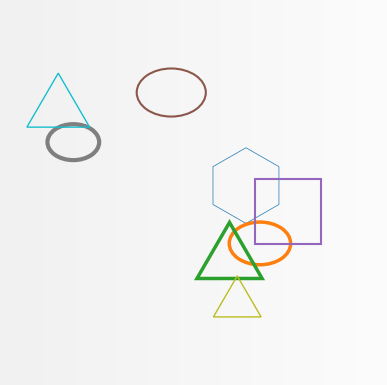[{"shape": "hexagon", "thickness": 0.5, "radius": 0.49, "center": [0.635, 0.518]}, {"shape": "oval", "thickness": 2.5, "radius": 0.4, "center": [0.671, 0.368]}, {"shape": "triangle", "thickness": 2.5, "radius": 0.49, "center": [0.592, 0.325]}, {"shape": "square", "thickness": 1.5, "radius": 0.42, "center": [0.744, 0.451]}, {"shape": "oval", "thickness": 1.5, "radius": 0.45, "center": [0.442, 0.76]}, {"shape": "oval", "thickness": 3, "radius": 0.33, "center": [0.189, 0.631]}, {"shape": "triangle", "thickness": 1, "radius": 0.36, "center": [0.612, 0.212]}, {"shape": "triangle", "thickness": 1, "radius": 0.47, "center": [0.15, 0.716]}]